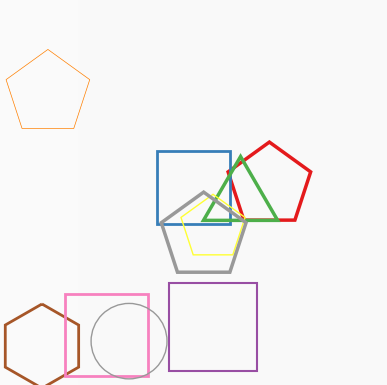[{"shape": "pentagon", "thickness": 2.5, "radius": 0.56, "center": [0.695, 0.519]}, {"shape": "square", "thickness": 2, "radius": 0.47, "center": [0.499, 0.514]}, {"shape": "triangle", "thickness": 2.5, "radius": 0.55, "center": [0.621, 0.483]}, {"shape": "square", "thickness": 1.5, "radius": 0.57, "center": [0.549, 0.151]}, {"shape": "pentagon", "thickness": 0.5, "radius": 0.57, "center": [0.124, 0.758]}, {"shape": "pentagon", "thickness": 1, "radius": 0.43, "center": [0.55, 0.408]}, {"shape": "hexagon", "thickness": 2, "radius": 0.55, "center": [0.108, 0.101]}, {"shape": "square", "thickness": 2, "radius": 0.53, "center": [0.274, 0.129]}, {"shape": "circle", "thickness": 1, "radius": 0.49, "center": [0.333, 0.114]}, {"shape": "pentagon", "thickness": 2.5, "radius": 0.57, "center": [0.526, 0.386]}]